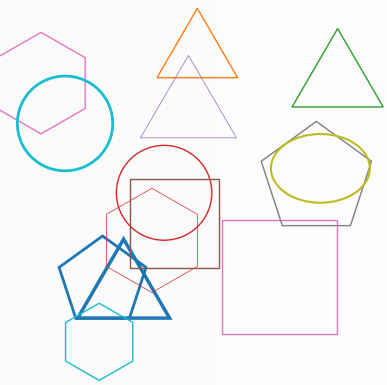[{"shape": "pentagon", "thickness": 2, "radius": 0.59, "center": [0.265, 0.269]}, {"shape": "triangle", "thickness": 2.5, "radius": 0.68, "center": [0.319, 0.242]}, {"shape": "triangle", "thickness": 1, "radius": 0.6, "center": [0.509, 0.858]}, {"shape": "triangle", "thickness": 1, "radius": 0.68, "center": [0.871, 0.79]}, {"shape": "circle", "thickness": 1, "radius": 0.62, "center": [0.423, 0.499]}, {"shape": "hexagon", "thickness": 0.5, "radius": 0.68, "center": [0.392, 0.376]}, {"shape": "triangle", "thickness": 0.5, "radius": 0.71, "center": [0.486, 0.713]}, {"shape": "square", "thickness": 1, "radius": 0.57, "center": [0.449, 0.42]}, {"shape": "hexagon", "thickness": 1, "radius": 0.66, "center": [0.106, 0.784]}, {"shape": "square", "thickness": 1, "radius": 0.74, "center": [0.721, 0.281]}, {"shape": "pentagon", "thickness": 1, "radius": 0.75, "center": [0.816, 0.535]}, {"shape": "oval", "thickness": 1.5, "radius": 0.64, "center": [0.827, 0.563]}, {"shape": "circle", "thickness": 2, "radius": 0.62, "center": [0.168, 0.679]}, {"shape": "hexagon", "thickness": 1, "radius": 0.5, "center": [0.256, 0.112]}]